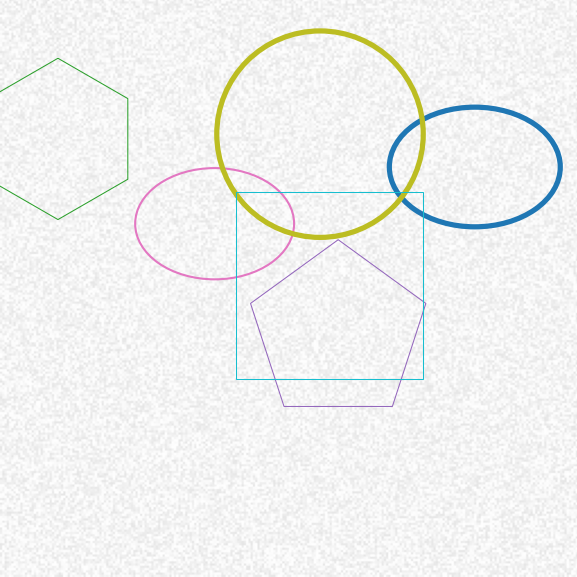[{"shape": "oval", "thickness": 2.5, "radius": 0.74, "center": [0.822, 0.71]}, {"shape": "hexagon", "thickness": 0.5, "radius": 0.7, "center": [0.1, 0.759]}, {"shape": "pentagon", "thickness": 0.5, "radius": 0.8, "center": [0.586, 0.424]}, {"shape": "oval", "thickness": 1, "radius": 0.69, "center": [0.372, 0.612]}, {"shape": "circle", "thickness": 2.5, "radius": 0.89, "center": [0.554, 0.767]}, {"shape": "square", "thickness": 0.5, "radius": 0.81, "center": [0.571, 0.505]}]